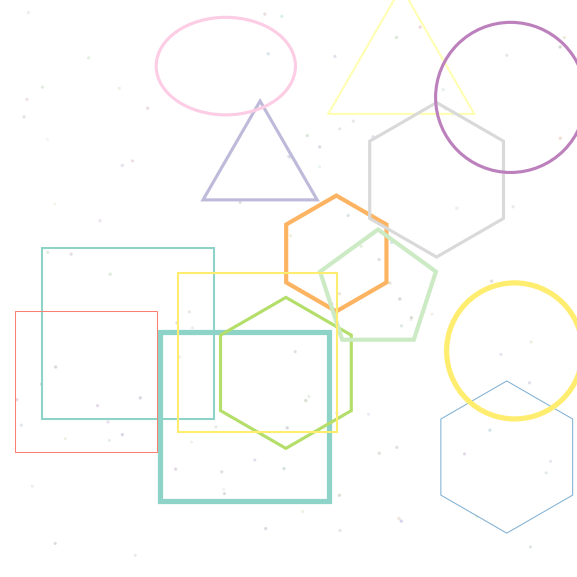[{"shape": "square", "thickness": 1, "radius": 0.74, "center": [0.222, 0.422]}, {"shape": "square", "thickness": 2.5, "radius": 0.73, "center": [0.423, 0.278]}, {"shape": "triangle", "thickness": 1, "radius": 0.73, "center": [0.695, 0.875]}, {"shape": "triangle", "thickness": 1.5, "radius": 0.57, "center": [0.45, 0.71]}, {"shape": "square", "thickness": 0.5, "radius": 0.61, "center": [0.15, 0.339]}, {"shape": "hexagon", "thickness": 0.5, "radius": 0.66, "center": [0.878, 0.208]}, {"shape": "hexagon", "thickness": 2, "radius": 0.5, "center": [0.582, 0.56]}, {"shape": "hexagon", "thickness": 1.5, "radius": 0.65, "center": [0.495, 0.353]}, {"shape": "oval", "thickness": 1.5, "radius": 0.6, "center": [0.391, 0.885]}, {"shape": "hexagon", "thickness": 1.5, "radius": 0.67, "center": [0.756, 0.688]}, {"shape": "circle", "thickness": 1.5, "radius": 0.65, "center": [0.884, 0.83]}, {"shape": "pentagon", "thickness": 2, "radius": 0.53, "center": [0.655, 0.496]}, {"shape": "square", "thickness": 1, "radius": 0.69, "center": [0.446, 0.388]}, {"shape": "circle", "thickness": 2.5, "radius": 0.59, "center": [0.891, 0.391]}]